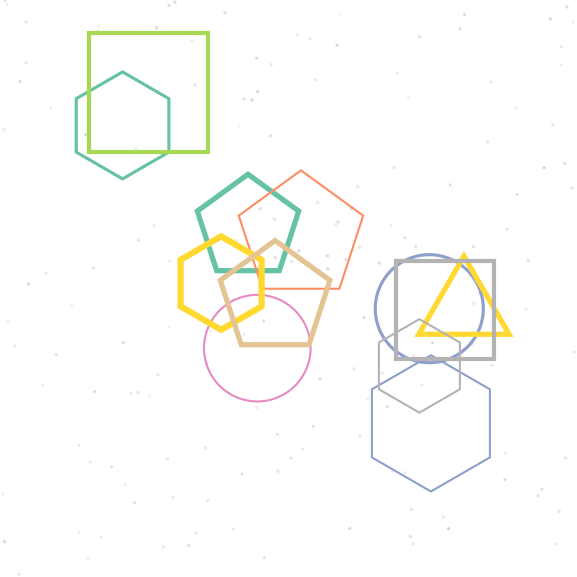[{"shape": "hexagon", "thickness": 1.5, "radius": 0.46, "center": [0.212, 0.782]}, {"shape": "pentagon", "thickness": 2.5, "radius": 0.46, "center": [0.429, 0.605]}, {"shape": "pentagon", "thickness": 1, "radius": 0.57, "center": [0.521, 0.591]}, {"shape": "circle", "thickness": 1.5, "radius": 0.47, "center": [0.743, 0.465]}, {"shape": "hexagon", "thickness": 1, "radius": 0.59, "center": [0.746, 0.266]}, {"shape": "circle", "thickness": 1, "radius": 0.46, "center": [0.446, 0.396]}, {"shape": "square", "thickness": 2, "radius": 0.51, "center": [0.257, 0.839]}, {"shape": "hexagon", "thickness": 3, "radius": 0.4, "center": [0.383, 0.509]}, {"shape": "triangle", "thickness": 2.5, "radius": 0.45, "center": [0.803, 0.465]}, {"shape": "pentagon", "thickness": 2.5, "radius": 0.5, "center": [0.476, 0.483]}, {"shape": "hexagon", "thickness": 1, "radius": 0.4, "center": [0.726, 0.366]}, {"shape": "square", "thickness": 2, "radius": 0.43, "center": [0.771, 0.462]}]